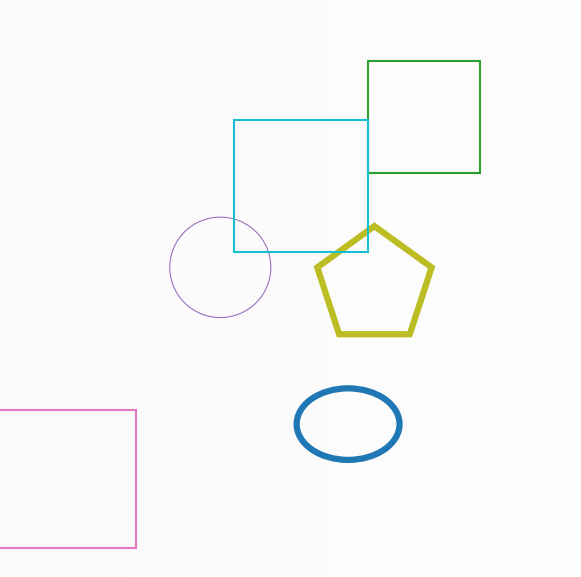[{"shape": "oval", "thickness": 3, "radius": 0.44, "center": [0.599, 0.265]}, {"shape": "square", "thickness": 1, "radius": 0.48, "center": [0.73, 0.796]}, {"shape": "circle", "thickness": 0.5, "radius": 0.43, "center": [0.379, 0.536]}, {"shape": "square", "thickness": 1, "radius": 0.59, "center": [0.114, 0.169]}, {"shape": "pentagon", "thickness": 3, "radius": 0.52, "center": [0.644, 0.504]}, {"shape": "square", "thickness": 1, "radius": 0.57, "center": [0.518, 0.677]}]